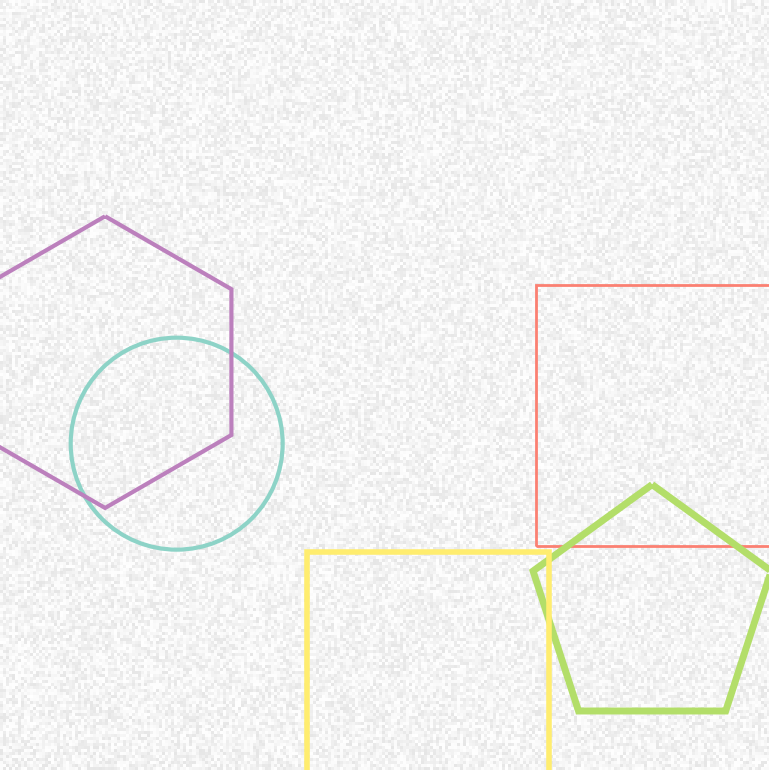[{"shape": "circle", "thickness": 1.5, "radius": 0.69, "center": [0.229, 0.424]}, {"shape": "square", "thickness": 1, "radius": 0.85, "center": [0.865, 0.461]}, {"shape": "pentagon", "thickness": 2.5, "radius": 0.81, "center": [0.847, 0.208]}, {"shape": "hexagon", "thickness": 1.5, "radius": 0.95, "center": [0.136, 0.53]}, {"shape": "square", "thickness": 2, "radius": 0.78, "center": [0.556, 0.126]}]